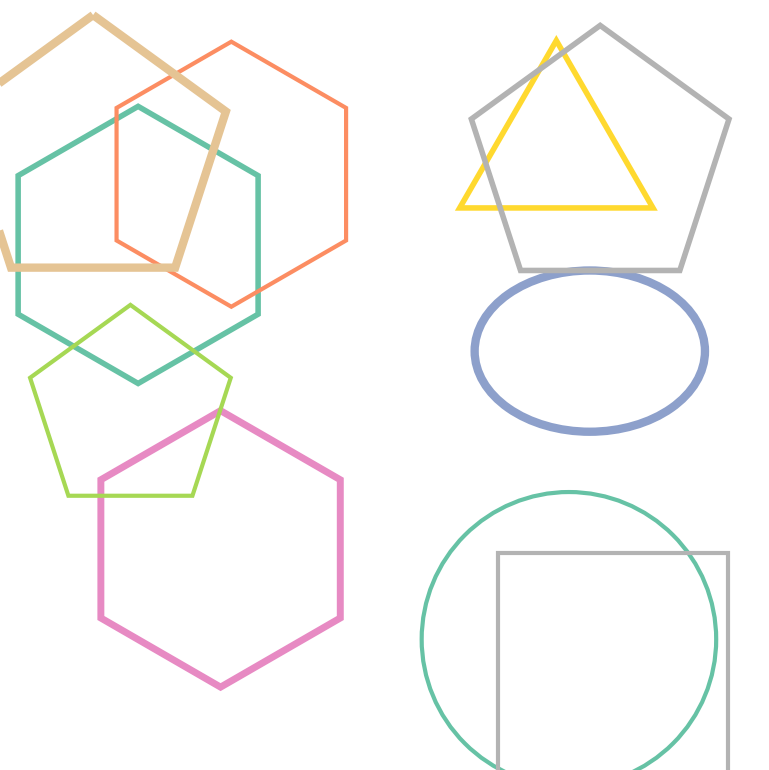[{"shape": "hexagon", "thickness": 2, "radius": 0.9, "center": [0.179, 0.682]}, {"shape": "circle", "thickness": 1.5, "radius": 0.96, "center": [0.739, 0.17]}, {"shape": "hexagon", "thickness": 1.5, "radius": 0.86, "center": [0.3, 0.774]}, {"shape": "oval", "thickness": 3, "radius": 0.75, "center": [0.766, 0.544]}, {"shape": "hexagon", "thickness": 2.5, "radius": 0.9, "center": [0.286, 0.287]}, {"shape": "pentagon", "thickness": 1.5, "radius": 0.69, "center": [0.169, 0.467]}, {"shape": "triangle", "thickness": 2, "radius": 0.72, "center": [0.723, 0.802]}, {"shape": "pentagon", "thickness": 3, "radius": 0.91, "center": [0.121, 0.799]}, {"shape": "pentagon", "thickness": 2, "radius": 0.88, "center": [0.779, 0.791]}, {"shape": "square", "thickness": 1.5, "radius": 0.75, "center": [0.796, 0.133]}]